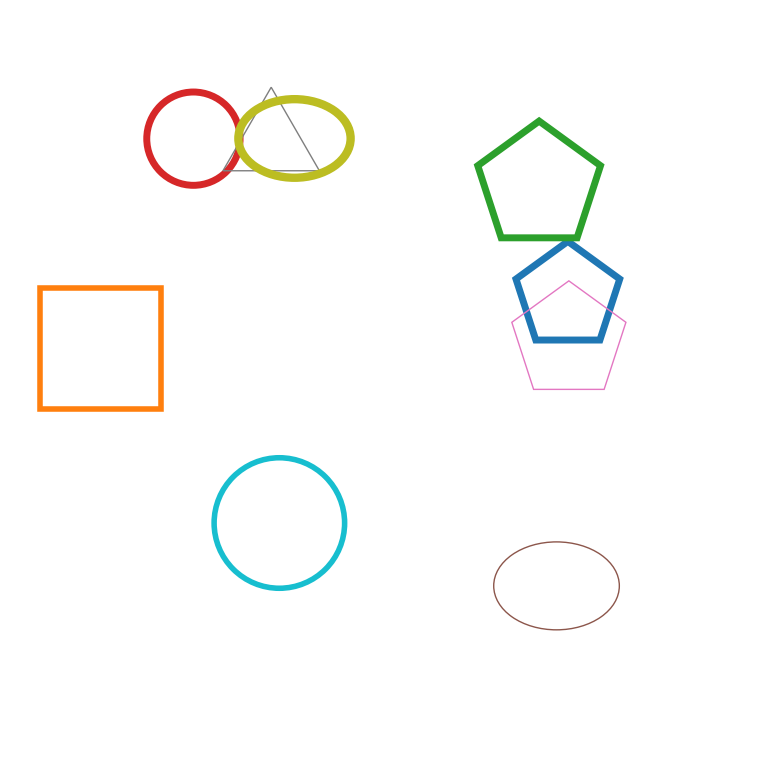[{"shape": "pentagon", "thickness": 2.5, "radius": 0.35, "center": [0.737, 0.616]}, {"shape": "square", "thickness": 2, "radius": 0.39, "center": [0.13, 0.548]}, {"shape": "pentagon", "thickness": 2.5, "radius": 0.42, "center": [0.7, 0.759]}, {"shape": "circle", "thickness": 2.5, "radius": 0.3, "center": [0.251, 0.82]}, {"shape": "oval", "thickness": 0.5, "radius": 0.41, "center": [0.723, 0.239]}, {"shape": "pentagon", "thickness": 0.5, "radius": 0.39, "center": [0.739, 0.557]}, {"shape": "triangle", "thickness": 0.5, "radius": 0.36, "center": [0.352, 0.814]}, {"shape": "oval", "thickness": 3, "radius": 0.36, "center": [0.382, 0.82]}, {"shape": "circle", "thickness": 2, "radius": 0.42, "center": [0.363, 0.321]}]